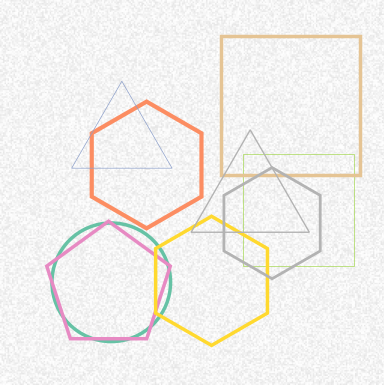[{"shape": "circle", "thickness": 2.5, "radius": 0.77, "center": [0.289, 0.267]}, {"shape": "hexagon", "thickness": 3, "radius": 0.82, "center": [0.381, 0.572]}, {"shape": "triangle", "thickness": 0.5, "radius": 0.75, "center": [0.316, 0.638]}, {"shape": "pentagon", "thickness": 2.5, "radius": 0.84, "center": [0.282, 0.257]}, {"shape": "square", "thickness": 0.5, "radius": 0.72, "center": [0.775, 0.455]}, {"shape": "hexagon", "thickness": 2.5, "radius": 0.84, "center": [0.549, 0.271]}, {"shape": "square", "thickness": 2.5, "radius": 0.9, "center": [0.755, 0.726]}, {"shape": "triangle", "thickness": 1, "radius": 0.89, "center": [0.65, 0.485]}, {"shape": "hexagon", "thickness": 2, "radius": 0.72, "center": [0.707, 0.42]}]